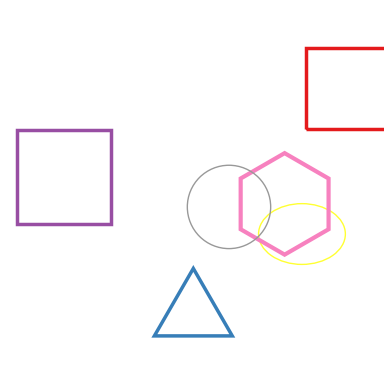[{"shape": "square", "thickness": 2.5, "radius": 0.53, "center": [0.9, 0.77]}, {"shape": "triangle", "thickness": 2.5, "radius": 0.58, "center": [0.502, 0.186]}, {"shape": "square", "thickness": 2.5, "radius": 0.61, "center": [0.167, 0.541]}, {"shape": "oval", "thickness": 1, "radius": 0.56, "center": [0.784, 0.392]}, {"shape": "hexagon", "thickness": 3, "radius": 0.66, "center": [0.739, 0.47]}, {"shape": "circle", "thickness": 1, "radius": 0.54, "center": [0.595, 0.463]}]